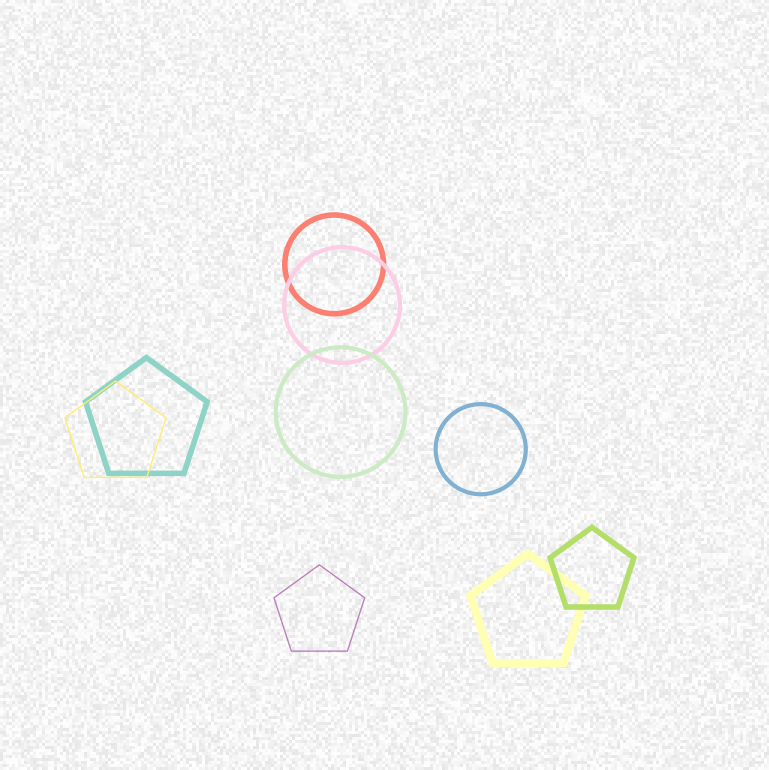[{"shape": "pentagon", "thickness": 2, "radius": 0.42, "center": [0.19, 0.452]}, {"shape": "pentagon", "thickness": 3, "radius": 0.39, "center": [0.686, 0.202]}, {"shape": "circle", "thickness": 2, "radius": 0.32, "center": [0.434, 0.657]}, {"shape": "circle", "thickness": 1.5, "radius": 0.29, "center": [0.624, 0.417]}, {"shape": "pentagon", "thickness": 2, "radius": 0.29, "center": [0.769, 0.258]}, {"shape": "circle", "thickness": 1.5, "radius": 0.38, "center": [0.444, 0.604]}, {"shape": "pentagon", "thickness": 0.5, "radius": 0.31, "center": [0.415, 0.204]}, {"shape": "circle", "thickness": 1.5, "radius": 0.42, "center": [0.442, 0.465]}, {"shape": "pentagon", "thickness": 0.5, "radius": 0.35, "center": [0.15, 0.436]}]